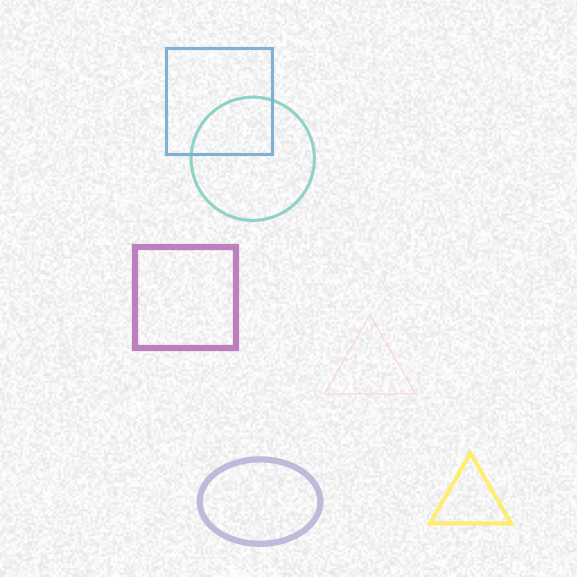[{"shape": "circle", "thickness": 1.5, "radius": 0.53, "center": [0.438, 0.724]}, {"shape": "oval", "thickness": 3, "radius": 0.52, "center": [0.45, 0.131]}, {"shape": "square", "thickness": 1.5, "radius": 0.46, "center": [0.379, 0.824]}, {"shape": "triangle", "thickness": 0.5, "radius": 0.46, "center": [0.641, 0.363]}, {"shape": "square", "thickness": 3, "radius": 0.44, "center": [0.321, 0.484]}, {"shape": "triangle", "thickness": 2, "radius": 0.41, "center": [0.815, 0.133]}]